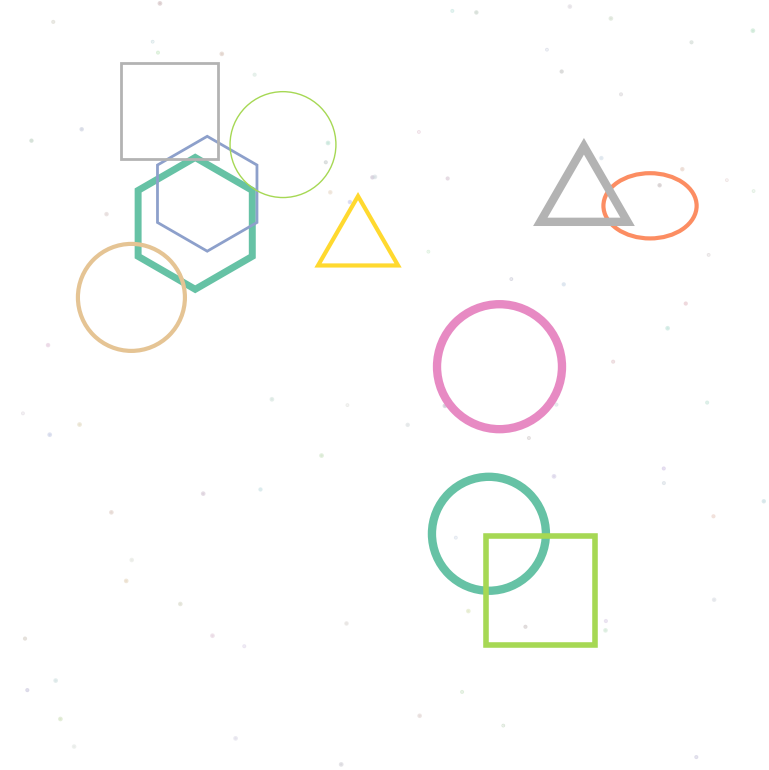[{"shape": "hexagon", "thickness": 2.5, "radius": 0.43, "center": [0.254, 0.71]}, {"shape": "circle", "thickness": 3, "radius": 0.37, "center": [0.635, 0.307]}, {"shape": "oval", "thickness": 1.5, "radius": 0.3, "center": [0.844, 0.733]}, {"shape": "hexagon", "thickness": 1, "radius": 0.37, "center": [0.269, 0.748]}, {"shape": "circle", "thickness": 3, "radius": 0.41, "center": [0.649, 0.524]}, {"shape": "square", "thickness": 2, "radius": 0.35, "center": [0.702, 0.233]}, {"shape": "circle", "thickness": 0.5, "radius": 0.34, "center": [0.368, 0.812]}, {"shape": "triangle", "thickness": 1.5, "radius": 0.3, "center": [0.465, 0.685]}, {"shape": "circle", "thickness": 1.5, "radius": 0.35, "center": [0.171, 0.614]}, {"shape": "square", "thickness": 1, "radius": 0.31, "center": [0.22, 0.856]}, {"shape": "triangle", "thickness": 3, "radius": 0.33, "center": [0.758, 0.745]}]